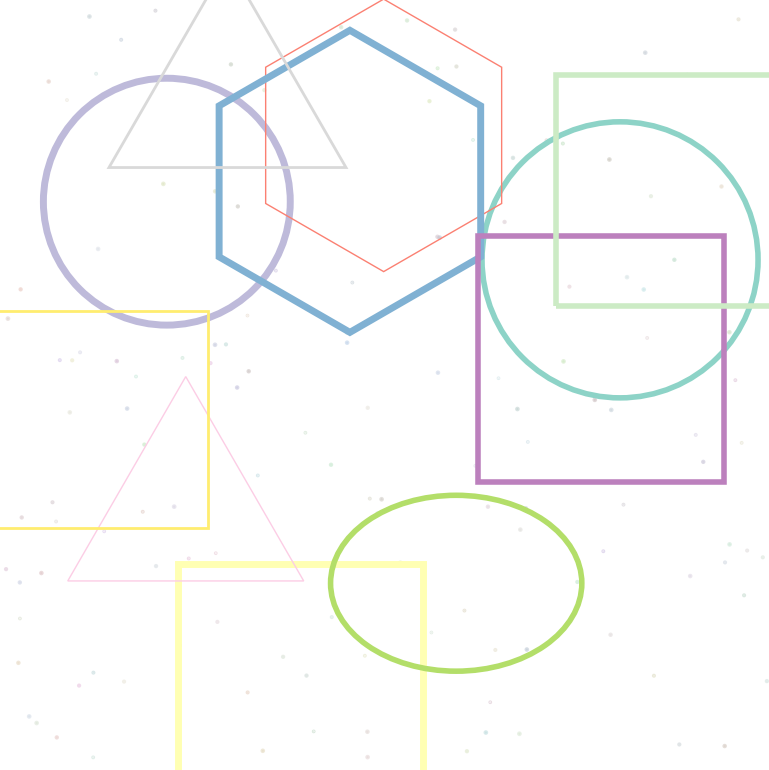[{"shape": "circle", "thickness": 2, "radius": 0.9, "center": [0.805, 0.663]}, {"shape": "square", "thickness": 2.5, "radius": 0.79, "center": [0.391, 0.108]}, {"shape": "circle", "thickness": 2.5, "radius": 0.8, "center": [0.217, 0.738]}, {"shape": "hexagon", "thickness": 0.5, "radius": 0.88, "center": [0.498, 0.824]}, {"shape": "hexagon", "thickness": 2.5, "radius": 0.98, "center": [0.454, 0.764]}, {"shape": "oval", "thickness": 2, "radius": 0.82, "center": [0.592, 0.243]}, {"shape": "triangle", "thickness": 0.5, "radius": 0.88, "center": [0.241, 0.334]}, {"shape": "triangle", "thickness": 1, "radius": 0.89, "center": [0.295, 0.871]}, {"shape": "square", "thickness": 2, "radius": 0.8, "center": [0.78, 0.533]}, {"shape": "square", "thickness": 2, "radius": 0.75, "center": [0.871, 0.753]}, {"shape": "square", "thickness": 1, "radius": 0.7, "center": [0.13, 0.455]}]